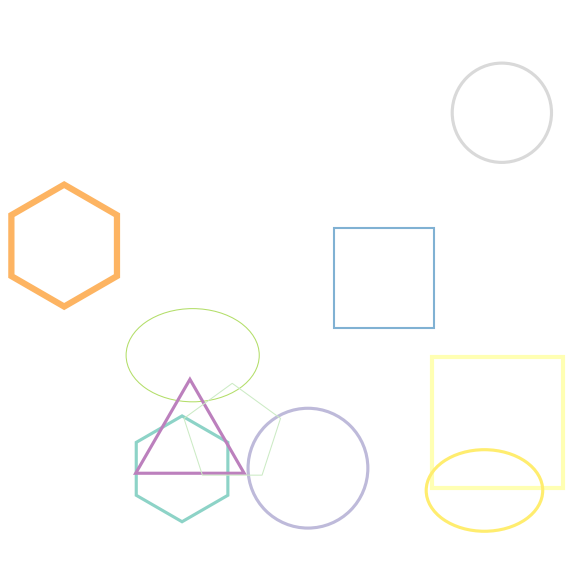[{"shape": "hexagon", "thickness": 1.5, "radius": 0.46, "center": [0.315, 0.187]}, {"shape": "square", "thickness": 2, "radius": 0.57, "center": [0.862, 0.267]}, {"shape": "circle", "thickness": 1.5, "radius": 0.52, "center": [0.533, 0.188]}, {"shape": "square", "thickness": 1, "radius": 0.43, "center": [0.664, 0.517]}, {"shape": "hexagon", "thickness": 3, "radius": 0.53, "center": [0.111, 0.574]}, {"shape": "oval", "thickness": 0.5, "radius": 0.58, "center": [0.334, 0.384]}, {"shape": "circle", "thickness": 1.5, "radius": 0.43, "center": [0.869, 0.804]}, {"shape": "triangle", "thickness": 1.5, "radius": 0.54, "center": [0.329, 0.234]}, {"shape": "pentagon", "thickness": 0.5, "radius": 0.44, "center": [0.402, 0.247]}, {"shape": "oval", "thickness": 1.5, "radius": 0.5, "center": [0.839, 0.15]}]